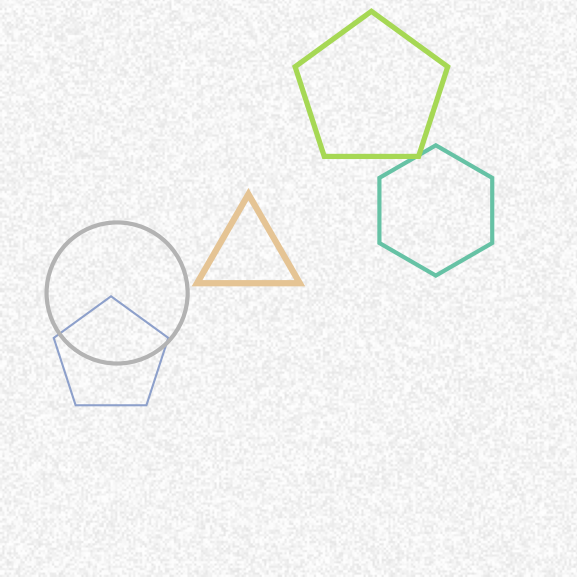[{"shape": "hexagon", "thickness": 2, "radius": 0.56, "center": [0.755, 0.635]}, {"shape": "pentagon", "thickness": 1, "radius": 0.52, "center": [0.192, 0.382]}, {"shape": "pentagon", "thickness": 2.5, "radius": 0.69, "center": [0.643, 0.841]}, {"shape": "triangle", "thickness": 3, "radius": 0.51, "center": [0.43, 0.56]}, {"shape": "circle", "thickness": 2, "radius": 0.61, "center": [0.203, 0.492]}]